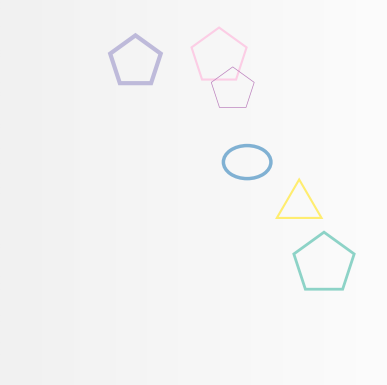[{"shape": "pentagon", "thickness": 2, "radius": 0.41, "center": [0.836, 0.315]}, {"shape": "pentagon", "thickness": 3, "radius": 0.34, "center": [0.35, 0.839]}, {"shape": "oval", "thickness": 2.5, "radius": 0.31, "center": [0.638, 0.579]}, {"shape": "pentagon", "thickness": 1.5, "radius": 0.37, "center": [0.565, 0.854]}, {"shape": "pentagon", "thickness": 0.5, "radius": 0.29, "center": [0.601, 0.768]}, {"shape": "triangle", "thickness": 1.5, "radius": 0.33, "center": [0.772, 0.467]}]